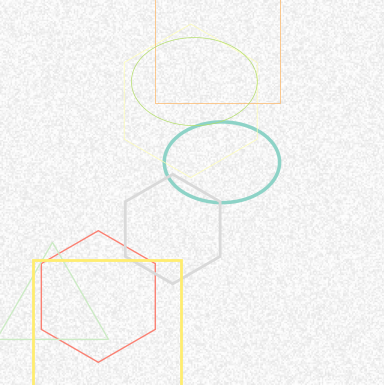[{"shape": "oval", "thickness": 2.5, "radius": 0.75, "center": [0.576, 0.578]}, {"shape": "hexagon", "thickness": 0.5, "radius": 1.0, "center": [0.495, 0.738]}, {"shape": "hexagon", "thickness": 1, "radius": 0.85, "center": [0.255, 0.23]}, {"shape": "square", "thickness": 0.5, "radius": 0.82, "center": [0.565, 0.895]}, {"shape": "oval", "thickness": 0.5, "radius": 0.82, "center": [0.505, 0.788]}, {"shape": "hexagon", "thickness": 2, "radius": 0.71, "center": [0.449, 0.405]}, {"shape": "triangle", "thickness": 1, "radius": 0.84, "center": [0.136, 0.202]}, {"shape": "square", "thickness": 2, "radius": 0.96, "center": [0.277, 0.132]}]